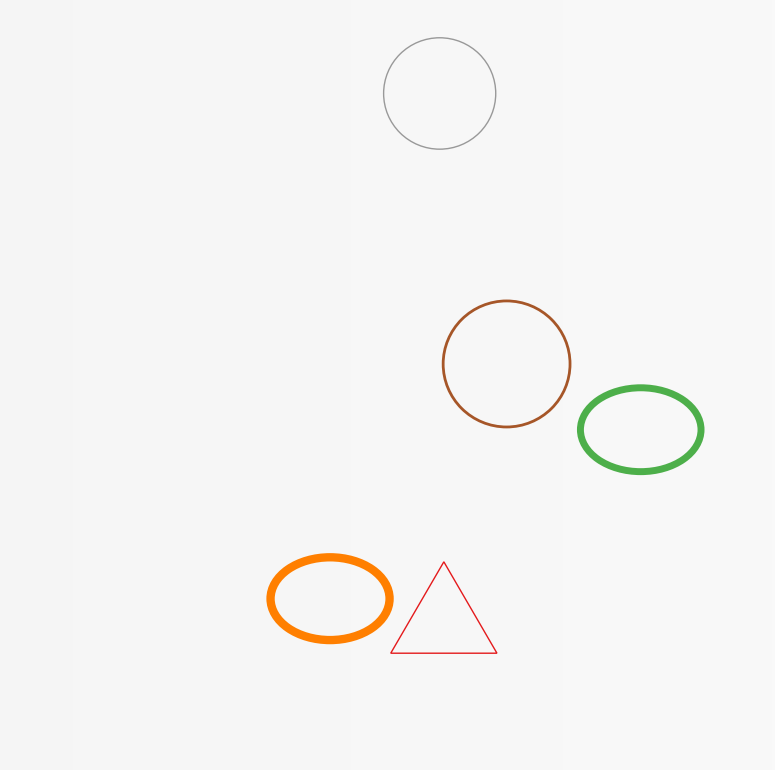[{"shape": "triangle", "thickness": 0.5, "radius": 0.4, "center": [0.573, 0.191]}, {"shape": "oval", "thickness": 2.5, "radius": 0.39, "center": [0.827, 0.442]}, {"shape": "oval", "thickness": 3, "radius": 0.38, "center": [0.426, 0.222]}, {"shape": "circle", "thickness": 1, "radius": 0.41, "center": [0.654, 0.527]}, {"shape": "circle", "thickness": 0.5, "radius": 0.36, "center": [0.567, 0.879]}]